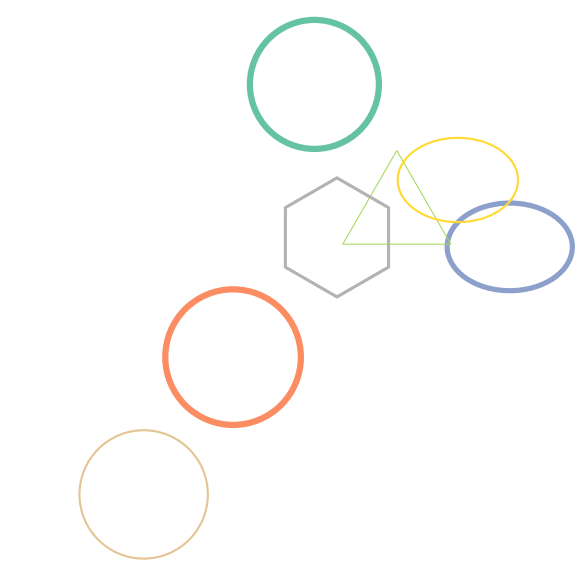[{"shape": "circle", "thickness": 3, "radius": 0.56, "center": [0.544, 0.853]}, {"shape": "circle", "thickness": 3, "radius": 0.59, "center": [0.404, 0.381]}, {"shape": "oval", "thickness": 2.5, "radius": 0.54, "center": [0.883, 0.572]}, {"shape": "triangle", "thickness": 0.5, "radius": 0.54, "center": [0.687, 0.63]}, {"shape": "oval", "thickness": 1, "radius": 0.52, "center": [0.793, 0.687]}, {"shape": "circle", "thickness": 1, "radius": 0.56, "center": [0.249, 0.143]}, {"shape": "hexagon", "thickness": 1.5, "radius": 0.52, "center": [0.583, 0.588]}]